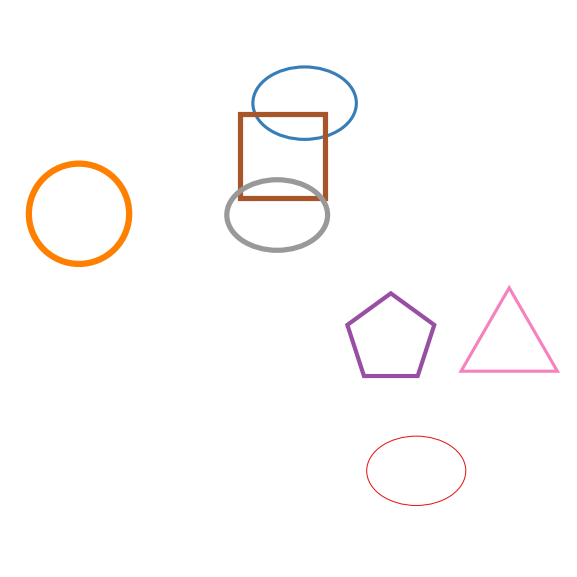[{"shape": "oval", "thickness": 0.5, "radius": 0.43, "center": [0.721, 0.184]}, {"shape": "oval", "thickness": 1.5, "radius": 0.45, "center": [0.527, 0.821]}, {"shape": "pentagon", "thickness": 2, "radius": 0.4, "center": [0.677, 0.412]}, {"shape": "circle", "thickness": 3, "radius": 0.43, "center": [0.137, 0.629]}, {"shape": "square", "thickness": 2.5, "radius": 0.37, "center": [0.49, 0.729]}, {"shape": "triangle", "thickness": 1.5, "radius": 0.48, "center": [0.882, 0.404]}, {"shape": "oval", "thickness": 2.5, "radius": 0.44, "center": [0.48, 0.627]}]